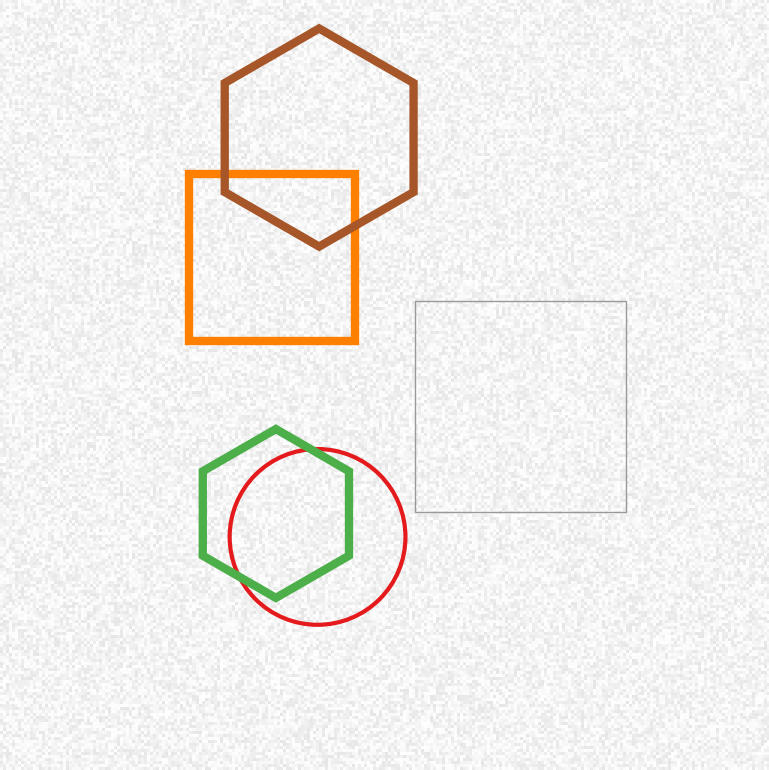[{"shape": "circle", "thickness": 1.5, "radius": 0.57, "center": [0.412, 0.303]}, {"shape": "hexagon", "thickness": 3, "radius": 0.55, "center": [0.358, 0.333]}, {"shape": "square", "thickness": 3, "radius": 0.54, "center": [0.353, 0.666]}, {"shape": "hexagon", "thickness": 3, "radius": 0.71, "center": [0.414, 0.821]}, {"shape": "square", "thickness": 0.5, "radius": 0.69, "center": [0.676, 0.473]}]